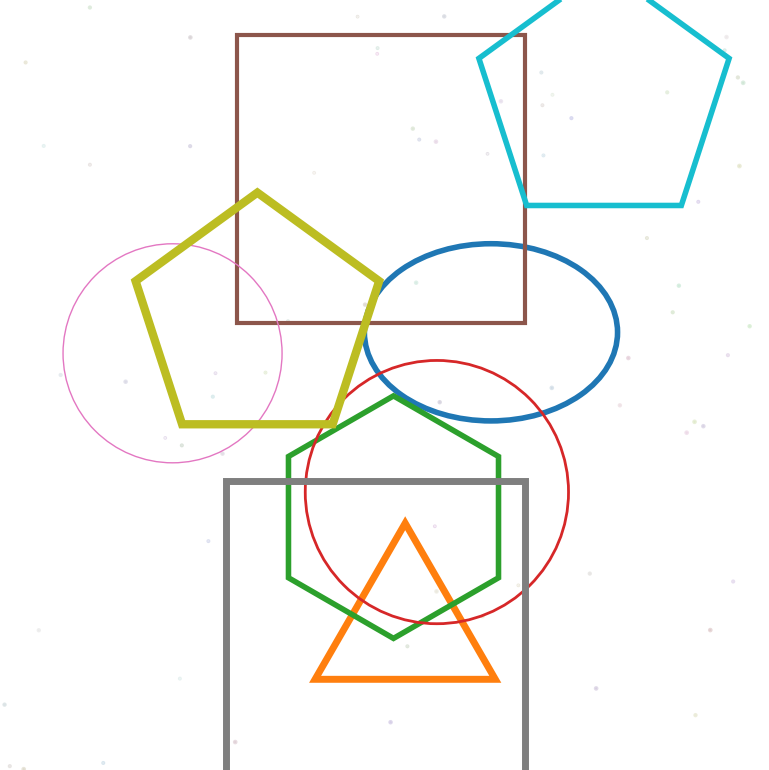[{"shape": "oval", "thickness": 2, "radius": 0.82, "center": [0.638, 0.568]}, {"shape": "triangle", "thickness": 2.5, "radius": 0.68, "center": [0.526, 0.185]}, {"shape": "hexagon", "thickness": 2, "radius": 0.79, "center": [0.511, 0.328]}, {"shape": "circle", "thickness": 1, "radius": 0.85, "center": [0.567, 0.361]}, {"shape": "square", "thickness": 1.5, "radius": 0.93, "center": [0.495, 0.768]}, {"shape": "circle", "thickness": 0.5, "radius": 0.71, "center": [0.224, 0.541]}, {"shape": "square", "thickness": 2.5, "radius": 0.97, "center": [0.488, 0.181]}, {"shape": "pentagon", "thickness": 3, "radius": 0.83, "center": [0.334, 0.584]}, {"shape": "pentagon", "thickness": 2, "radius": 0.85, "center": [0.784, 0.871]}]